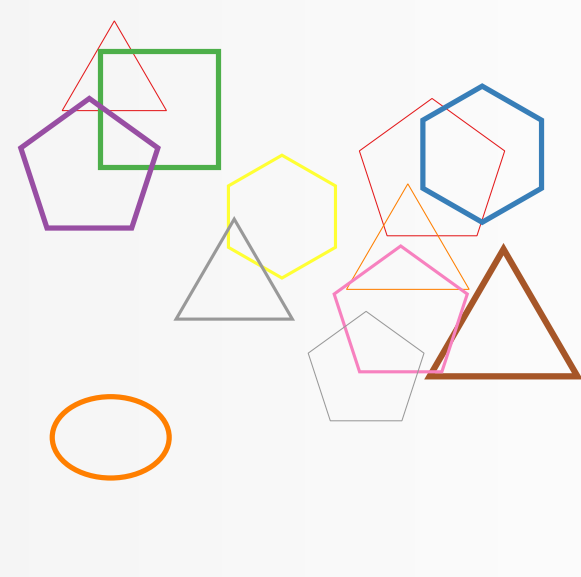[{"shape": "triangle", "thickness": 0.5, "radius": 0.52, "center": [0.197, 0.859]}, {"shape": "pentagon", "thickness": 0.5, "radius": 0.66, "center": [0.743, 0.697]}, {"shape": "hexagon", "thickness": 2.5, "radius": 0.59, "center": [0.83, 0.732]}, {"shape": "square", "thickness": 2.5, "radius": 0.5, "center": [0.273, 0.81]}, {"shape": "pentagon", "thickness": 2.5, "radius": 0.62, "center": [0.154, 0.705]}, {"shape": "triangle", "thickness": 0.5, "radius": 0.61, "center": [0.702, 0.559]}, {"shape": "oval", "thickness": 2.5, "radius": 0.5, "center": [0.19, 0.242]}, {"shape": "hexagon", "thickness": 1.5, "radius": 0.53, "center": [0.485, 0.624]}, {"shape": "triangle", "thickness": 3, "radius": 0.73, "center": [0.866, 0.421]}, {"shape": "pentagon", "thickness": 1.5, "radius": 0.6, "center": [0.689, 0.453]}, {"shape": "pentagon", "thickness": 0.5, "radius": 0.52, "center": [0.63, 0.355]}, {"shape": "triangle", "thickness": 1.5, "radius": 0.58, "center": [0.403, 0.504]}]